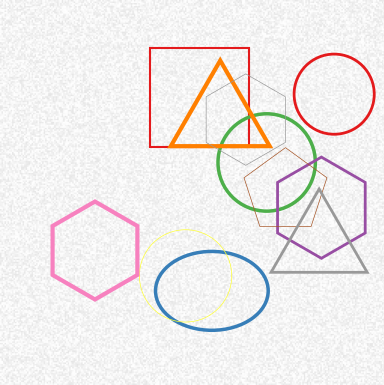[{"shape": "circle", "thickness": 2, "radius": 0.52, "center": [0.868, 0.755]}, {"shape": "square", "thickness": 1.5, "radius": 0.64, "center": [0.519, 0.748]}, {"shape": "oval", "thickness": 2.5, "radius": 0.73, "center": [0.55, 0.245]}, {"shape": "circle", "thickness": 2.5, "radius": 0.63, "center": [0.693, 0.578]}, {"shape": "hexagon", "thickness": 2, "radius": 0.66, "center": [0.835, 0.461]}, {"shape": "triangle", "thickness": 3, "radius": 0.74, "center": [0.572, 0.694]}, {"shape": "circle", "thickness": 0.5, "radius": 0.6, "center": [0.482, 0.283]}, {"shape": "pentagon", "thickness": 0.5, "radius": 0.57, "center": [0.741, 0.503]}, {"shape": "hexagon", "thickness": 3, "radius": 0.64, "center": [0.247, 0.349]}, {"shape": "triangle", "thickness": 2, "radius": 0.72, "center": [0.829, 0.365]}, {"shape": "hexagon", "thickness": 0.5, "radius": 0.59, "center": [0.638, 0.689]}]